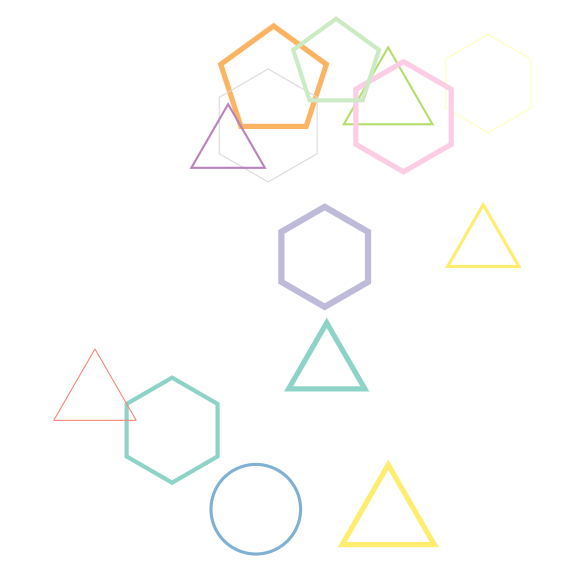[{"shape": "hexagon", "thickness": 2, "radius": 0.45, "center": [0.298, 0.254]}, {"shape": "triangle", "thickness": 2.5, "radius": 0.38, "center": [0.566, 0.364]}, {"shape": "hexagon", "thickness": 0.5, "radius": 0.43, "center": [0.845, 0.854]}, {"shape": "hexagon", "thickness": 3, "radius": 0.43, "center": [0.562, 0.554]}, {"shape": "triangle", "thickness": 0.5, "radius": 0.41, "center": [0.164, 0.312]}, {"shape": "circle", "thickness": 1.5, "radius": 0.39, "center": [0.443, 0.117]}, {"shape": "pentagon", "thickness": 2.5, "radius": 0.48, "center": [0.474, 0.858]}, {"shape": "triangle", "thickness": 1, "radius": 0.44, "center": [0.672, 0.828]}, {"shape": "hexagon", "thickness": 2.5, "radius": 0.48, "center": [0.699, 0.797]}, {"shape": "hexagon", "thickness": 0.5, "radius": 0.49, "center": [0.464, 0.782]}, {"shape": "triangle", "thickness": 1, "radius": 0.37, "center": [0.395, 0.745]}, {"shape": "pentagon", "thickness": 2, "radius": 0.39, "center": [0.582, 0.889]}, {"shape": "triangle", "thickness": 1.5, "radius": 0.36, "center": [0.837, 0.573]}, {"shape": "triangle", "thickness": 2.5, "radius": 0.46, "center": [0.672, 0.102]}]